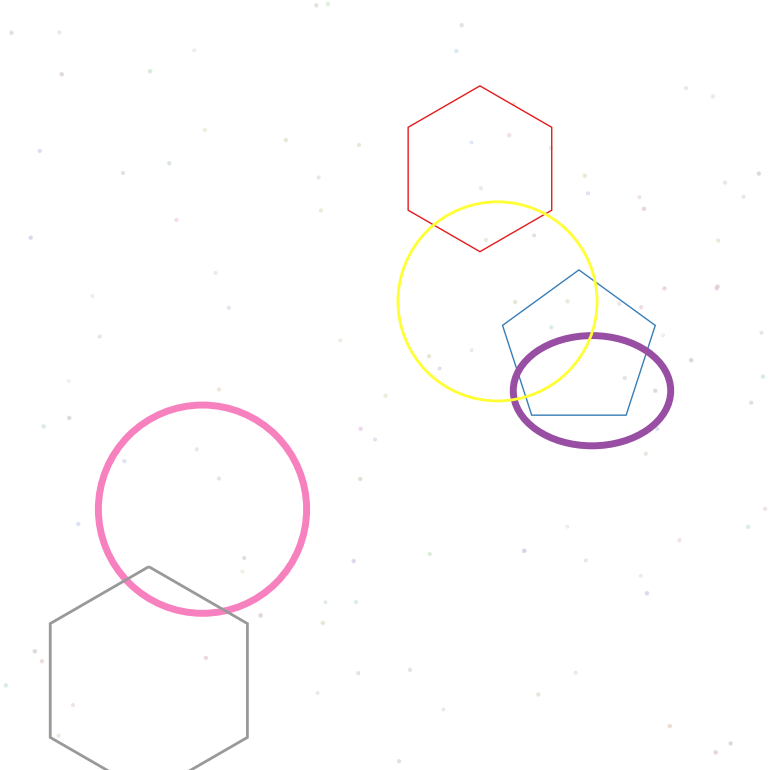[{"shape": "hexagon", "thickness": 0.5, "radius": 0.54, "center": [0.623, 0.781]}, {"shape": "pentagon", "thickness": 0.5, "radius": 0.52, "center": [0.752, 0.545]}, {"shape": "oval", "thickness": 2.5, "radius": 0.51, "center": [0.769, 0.493]}, {"shape": "circle", "thickness": 1, "radius": 0.65, "center": [0.646, 0.609]}, {"shape": "circle", "thickness": 2.5, "radius": 0.68, "center": [0.263, 0.339]}, {"shape": "hexagon", "thickness": 1, "radius": 0.74, "center": [0.193, 0.116]}]